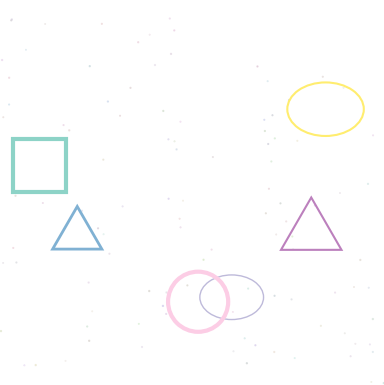[{"shape": "square", "thickness": 3, "radius": 0.34, "center": [0.101, 0.569]}, {"shape": "oval", "thickness": 1, "radius": 0.41, "center": [0.602, 0.228]}, {"shape": "triangle", "thickness": 2, "radius": 0.37, "center": [0.201, 0.39]}, {"shape": "circle", "thickness": 3, "radius": 0.39, "center": [0.515, 0.216]}, {"shape": "triangle", "thickness": 1.5, "radius": 0.45, "center": [0.808, 0.396]}, {"shape": "oval", "thickness": 1.5, "radius": 0.5, "center": [0.846, 0.716]}]